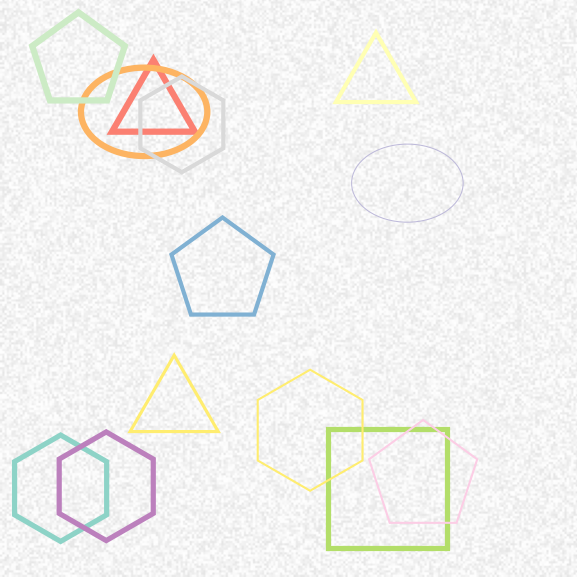[{"shape": "hexagon", "thickness": 2.5, "radius": 0.46, "center": [0.105, 0.154]}, {"shape": "triangle", "thickness": 2, "radius": 0.4, "center": [0.651, 0.862]}, {"shape": "oval", "thickness": 0.5, "radius": 0.48, "center": [0.705, 0.682]}, {"shape": "triangle", "thickness": 3, "radius": 0.41, "center": [0.266, 0.813]}, {"shape": "pentagon", "thickness": 2, "radius": 0.46, "center": [0.385, 0.53]}, {"shape": "oval", "thickness": 3, "radius": 0.55, "center": [0.25, 0.805]}, {"shape": "square", "thickness": 2.5, "radius": 0.52, "center": [0.671, 0.153]}, {"shape": "pentagon", "thickness": 1, "radius": 0.49, "center": [0.733, 0.173]}, {"shape": "hexagon", "thickness": 2, "radius": 0.41, "center": [0.315, 0.784]}, {"shape": "hexagon", "thickness": 2.5, "radius": 0.47, "center": [0.184, 0.157]}, {"shape": "pentagon", "thickness": 3, "radius": 0.42, "center": [0.136, 0.893]}, {"shape": "triangle", "thickness": 1.5, "radius": 0.44, "center": [0.302, 0.296]}, {"shape": "hexagon", "thickness": 1, "radius": 0.52, "center": [0.537, 0.254]}]